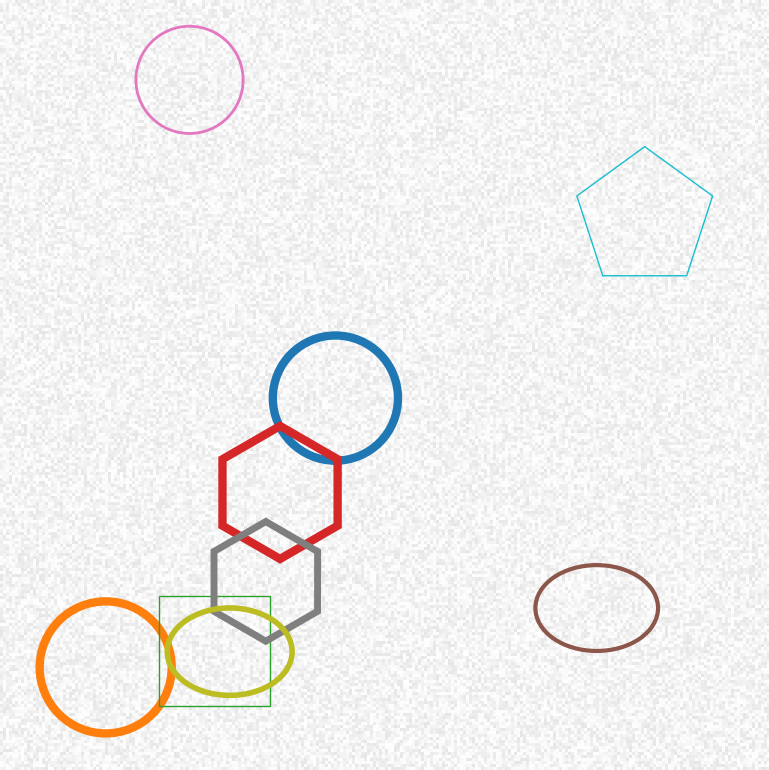[{"shape": "circle", "thickness": 3, "radius": 0.41, "center": [0.436, 0.483]}, {"shape": "circle", "thickness": 3, "radius": 0.43, "center": [0.137, 0.133]}, {"shape": "square", "thickness": 0.5, "radius": 0.36, "center": [0.279, 0.154]}, {"shape": "hexagon", "thickness": 3, "radius": 0.43, "center": [0.364, 0.36]}, {"shape": "oval", "thickness": 1.5, "radius": 0.4, "center": [0.775, 0.21]}, {"shape": "circle", "thickness": 1, "radius": 0.35, "center": [0.246, 0.896]}, {"shape": "hexagon", "thickness": 2.5, "radius": 0.39, "center": [0.345, 0.245]}, {"shape": "oval", "thickness": 2, "radius": 0.41, "center": [0.298, 0.154]}, {"shape": "pentagon", "thickness": 0.5, "radius": 0.46, "center": [0.837, 0.717]}]